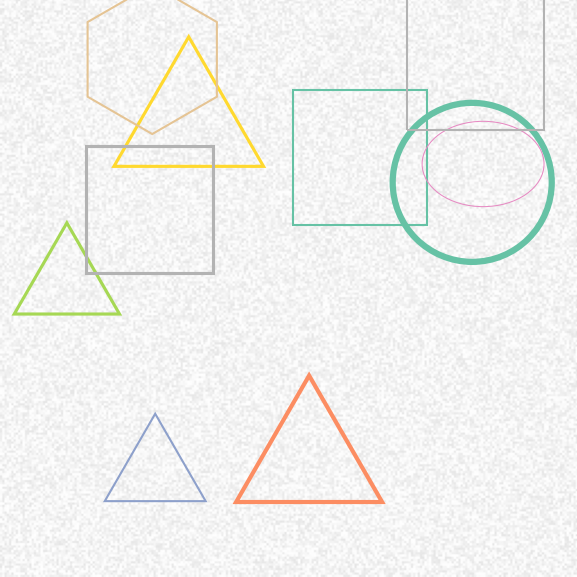[{"shape": "square", "thickness": 1, "radius": 0.58, "center": [0.623, 0.726]}, {"shape": "circle", "thickness": 3, "radius": 0.69, "center": [0.818, 0.683]}, {"shape": "triangle", "thickness": 2, "radius": 0.73, "center": [0.535, 0.203]}, {"shape": "triangle", "thickness": 1, "radius": 0.5, "center": [0.269, 0.182]}, {"shape": "oval", "thickness": 0.5, "radius": 0.53, "center": [0.836, 0.715]}, {"shape": "triangle", "thickness": 1.5, "radius": 0.53, "center": [0.116, 0.508]}, {"shape": "triangle", "thickness": 1.5, "radius": 0.75, "center": [0.327, 0.786]}, {"shape": "hexagon", "thickness": 1, "radius": 0.65, "center": [0.264, 0.896]}, {"shape": "square", "thickness": 1.5, "radius": 0.55, "center": [0.26, 0.636]}, {"shape": "square", "thickness": 1, "radius": 0.59, "center": [0.824, 0.892]}]